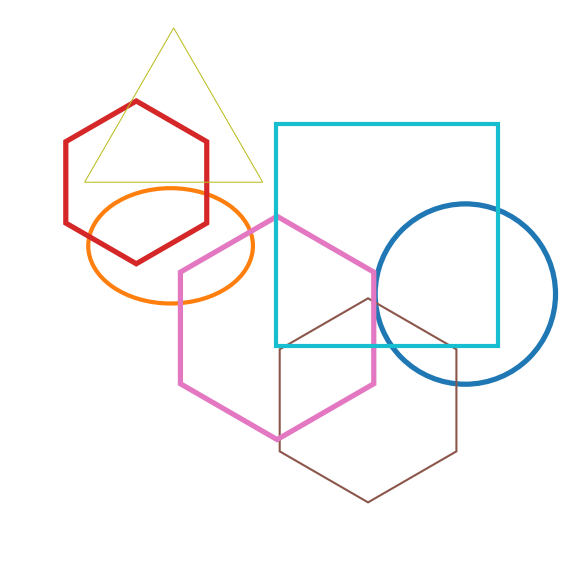[{"shape": "circle", "thickness": 2.5, "radius": 0.78, "center": [0.806, 0.49]}, {"shape": "oval", "thickness": 2, "radius": 0.71, "center": [0.295, 0.573]}, {"shape": "hexagon", "thickness": 2.5, "radius": 0.7, "center": [0.236, 0.683]}, {"shape": "hexagon", "thickness": 1, "radius": 0.88, "center": [0.637, 0.306]}, {"shape": "hexagon", "thickness": 2.5, "radius": 0.97, "center": [0.48, 0.431]}, {"shape": "triangle", "thickness": 0.5, "radius": 0.89, "center": [0.301, 0.773]}, {"shape": "square", "thickness": 2, "radius": 0.96, "center": [0.67, 0.592]}]